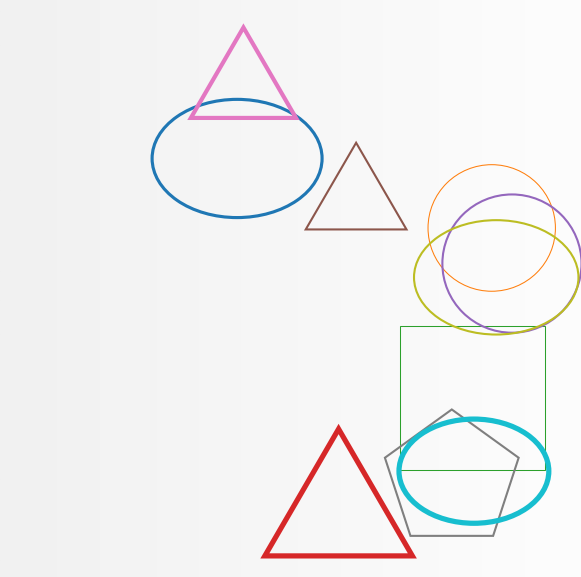[{"shape": "oval", "thickness": 1.5, "radius": 0.73, "center": [0.408, 0.725]}, {"shape": "circle", "thickness": 0.5, "radius": 0.55, "center": [0.846, 0.604]}, {"shape": "square", "thickness": 0.5, "radius": 0.62, "center": [0.814, 0.31]}, {"shape": "triangle", "thickness": 2.5, "radius": 0.73, "center": [0.583, 0.11]}, {"shape": "circle", "thickness": 1, "radius": 0.6, "center": [0.881, 0.543]}, {"shape": "triangle", "thickness": 1, "radius": 0.5, "center": [0.613, 0.652]}, {"shape": "triangle", "thickness": 2, "radius": 0.52, "center": [0.419, 0.847]}, {"shape": "pentagon", "thickness": 1, "radius": 0.6, "center": [0.777, 0.169]}, {"shape": "oval", "thickness": 1, "radius": 0.71, "center": [0.854, 0.519]}, {"shape": "oval", "thickness": 2.5, "radius": 0.64, "center": [0.815, 0.183]}]